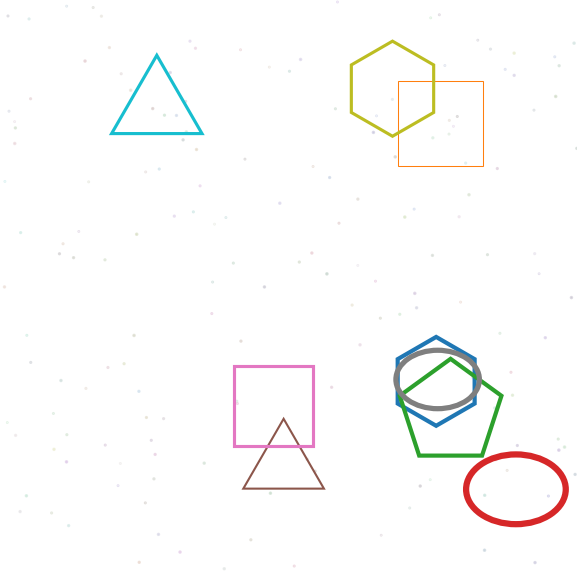[{"shape": "hexagon", "thickness": 2, "radius": 0.38, "center": [0.755, 0.339]}, {"shape": "square", "thickness": 0.5, "radius": 0.37, "center": [0.763, 0.785]}, {"shape": "pentagon", "thickness": 2, "radius": 0.46, "center": [0.78, 0.285]}, {"shape": "oval", "thickness": 3, "radius": 0.43, "center": [0.893, 0.152]}, {"shape": "triangle", "thickness": 1, "radius": 0.4, "center": [0.491, 0.193]}, {"shape": "square", "thickness": 1.5, "radius": 0.35, "center": [0.473, 0.296]}, {"shape": "oval", "thickness": 2.5, "radius": 0.36, "center": [0.758, 0.342]}, {"shape": "hexagon", "thickness": 1.5, "radius": 0.41, "center": [0.68, 0.846]}, {"shape": "triangle", "thickness": 1.5, "radius": 0.45, "center": [0.272, 0.813]}]